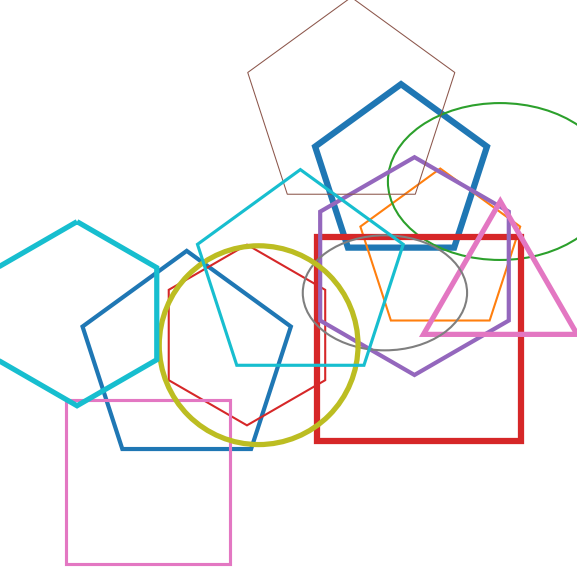[{"shape": "pentagon", "thickness": 2, "radius": 0.95, "center": [0.323, 0.375]}, {"shape": "pentagon", "thickness": 3, "radius": 0.78, "center": [0.694, 0.697]}, {"shape": "pentagon", "thickness": 1, "radius": 0.73, "center": [0.762, 0.562]}, {"shape": "oval", "thickness": 1, "radius": 0.97, "center": [0.866, 0.685]}, {"shape": "square", "thickness": 3, "radius": 0.88, "center": [0.726, 0.413]}, {"shape": "hexagon", "thickness": 1, "radius": 0.78, "center": [0.428, 0.419]}, {"shape": "hexagon", "thickness": 2, "radius": 0.94, "center": [0.718, 0.538]}, {"shape": "pentagon", "thickness": 0.5, "radius": 0.94, "center": [0.608, 0.815]}, {"shape": "triangle", "thickness": 2.5, "radius": 0.77, "center": [0.866, 0.497]}, {"shape": "square", "thickness": 1.5, "radius": 0.71, "center": [0.256, 0.164]}, {"shape": "oval", "thickness": 1, "radius": 0.71, "center": [0.667, 0.492]}, {"shape": "circle", "thickness": 2.5, "radius": 0.86, "center": [0.448, 0.401]}, {"shape": "pentagon", "thickness": 1.5, "radius": 0.94, "center": [0.52, 0.518]}, {"shape": "hexagon", "thickness": 2.5, "radius": 0.8, "center": [0.133, 0.456]}]